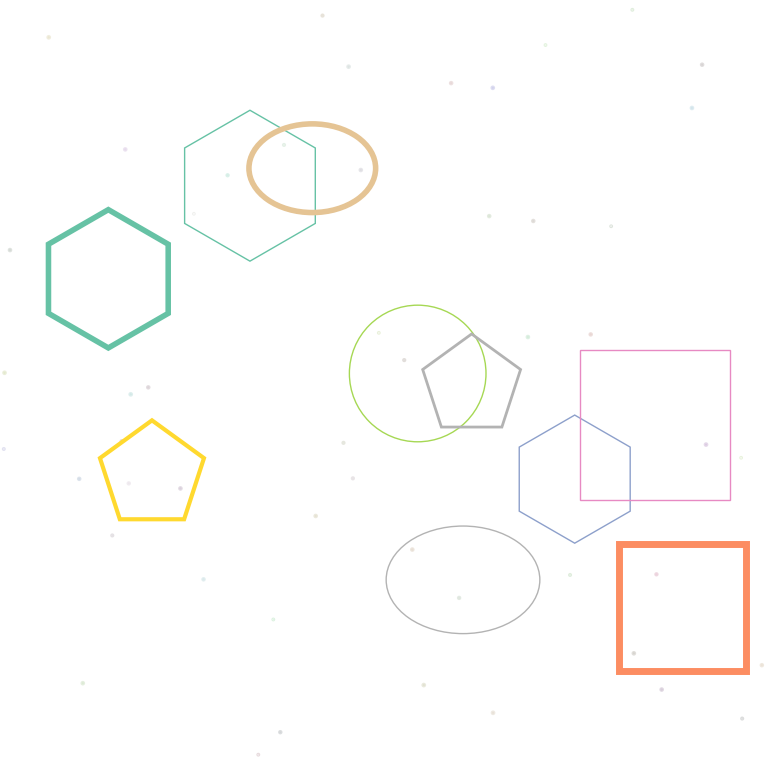[{"shape": "hexagon", "thickness": 2, "radius": 0.45, "center": [0.141, 0.638]}, {"shape": "hexagon", "thickness": 0.5, "radius": 0.49, "center": [0.325, 0.759]}, {"shape": "square", "thickness": 2.5, "radius": 0.41, "center": [0.886, 0.211]}, {"shape": "hexagon", "thickness": 0.5, "radius": 0.42, "center": [0.746, 0.378]}, {"shape": "square", "thickness": 0.5, "radius": 0.49, "center": [0.851, 0.448]}, {"shape": "circle", "thickness": 0.5, "radius": 0.44, "center": [0.542, 0.515]}, {"shape": "pentagon", "thickness": 1.5, "radius": 0.36, "center": [0.197, 0.383]}, {"shape": "oval", "thickness": 2, "radius": 0.41, "center": [0.406, 0.782]}, {"shape": "pentagon", "thickness": 1, "radius": 0.33, "center": [0.613, 0.499]}, {"shape": "oval", "thickness": 0.5, "radius": 0.5, "center": [0.601, 0.247]}]